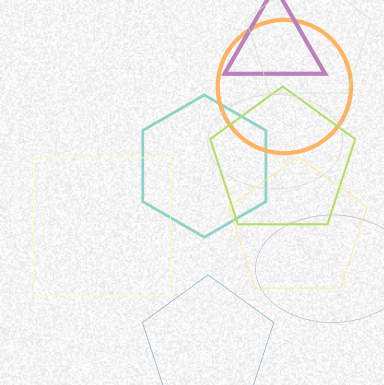[{"shape": "hexagon", "thickness": 2, "radius": 0.92, "center": [0.531, 0.569]}, {"shape": "square", "thickness": 0.5, "radius": 0.9, "center": [0.264, 0.414]}, {"shape": "oval", "thickness": 0.5, "radius": 1.0, "center": [0.863, 0.302]}, {"shape": "pentagon", "thickness": 0.5, "radius": 0.9, "center": [0.541, 0.107]}, {"shape": "circle", "thickness": 3, "radius": 0.87, "center": [0.739, 0.775]}, {"shape": "pentagon", "thickness": 1.5, "radius": 0.99, "center": [0.734, 0.578]}, {"shape": "oval", "thickness": 0.5, "radius": 0.88, "center": [0.715, 0.632]}, {"shape": "triangle", "thickness": 3, "radius": 0.75, "center": [0.714, 0.884]}, {"shape": "pentagon", "thickness": 0.5, "radius": 0.86, "center": [0.801, 0.897]}, {"shape": "pentagon", "thickness": 0.5, "radius": 0.94, "center": [0.774, 0.404]}]